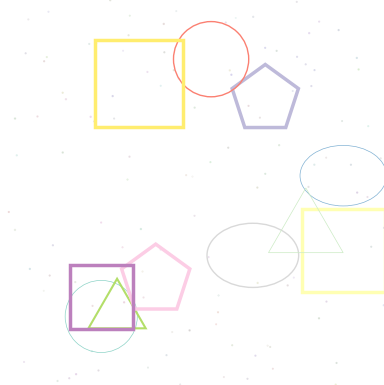[{"shape": "circle", "thickness": 0.5, "radius": 0.47, "center": [0.263, 0.178]}, {"shape": "square", "thickness": 2.5, "radius": 0.53, "center": [0.892, 0.349]}, {"shape": "pentagon", "thickness": 2.5, "radius": 0.45, "center": [0.689, 0.742]}, {"shape": "circle", "thickness": 1, "radius": 0.49, "center": [0.548, 0.846]}, {"shape": "oval", "thickness": 0.5, "radius": 0.56, "center": [0.892, 0.544]}, {"shape": "triangle", "thickness": 1.5, "radius": 0.43, "center": [0.304, 0.19]}, {"shape": "pentagon", "thickness": 2.5, "radius": 0.47, "center": [0.404, 0.273]}, {"shape": "oval", "thickness": 1, "radius": 0.6, "center": [0.657, 0.337]}, {"shape": "square", "thickness": 2.5, "radius": 0.41, "center": [0.264, 0.228]}, {"shape": "triangle", "thickness": 0.5, "radius": 0.56, "center": [0.794, 0.4]}, {"shape": "square", "thickness": 2.5, "radius": 0.57, "center": [0.361, 0.783]}]